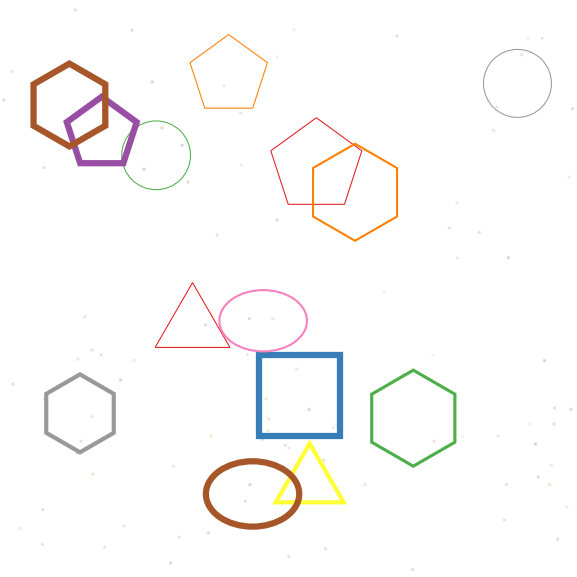[{"shape": "triangle", "thickness": 0.5, "radius": 0.37, "center": [0.333, 0.435]}, {"shape": "pentagon", "thickness": 0.5, "radius": 0.41, "center": [0.548, 0.712]}, {"shape": "square", "thickness": 3, "radius": 0.35, "center": [0.519, 0.315]}, {"shape": "circle", "thickness": 0.5, "radius": 0.3, "center": [0.27, 0.73]}, {"shape": "hexagon", "thickness": 1.5, "radius": 0.42, "center": [0.716, 0.275]}, {"shape": "pentagon", "thickness": 3, "radius": 0.32, "center": [0.176, 0.768]}, {"shape": "hexagon", "thickness": 1, "radius": 0.42, "center": [0.615, 0.666]}, {"shape": "pentagon", "thickness": 0.5, "radius": 0.35, "center": [0.396, 0.869]}, {"shape": "triangle", "thickness": 2, "radius": 0.34, "center": [0.536, 0.163]}, {"shape": "oval", "thickness": 3, "radius": 0.4, "center": [0.437, 0.144]}, {"shape": "hexagon", "thickness": 3, "radius": 0.36, "center": [0.12, 0.817]}, {"shape": "oval", "thickness": 1, "radius": 0.38, "center": [0.456, 0.444]}, {"shape": "hexagon", "thickness": 2, "radius": 0.34, "center": [0.139, 0.283]}, {"shape": "circle", "thickness": 0.5, "radius": 0.29, "center": [0.896, 0.855]}]